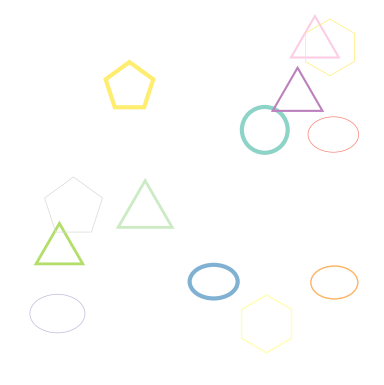[{"shape": "circle", "thickness": 3, "radius": 0.3, "center": [0.688, 0.663]}, {"shape": "hexagon", "thickness": 1, "radius": 0.37, "center": [0.692, 0.159]}, {"shape": "oval", "thickness": 0.5, "radius": 0.36, "center": [0.149, 0.185]}, {"shape": "oval", "thickness": 0.5, "radius": 0.33, "center": [0.866, 0.651]}, {"shape": "oval", "thickness": 3, "radius": 0.31, "center": [0.555, 0.268]}, {"shape": "oval", "thickness": 1, "radius": 0.31, "center": [0.868, 0.266]}, {"shape": "triangle", "thickness": 2, "radius": 0.35, "center": [0.154, 0.35]}, {"shape": "triangle", "thickness": 1.5, "radius": 0.36, "center": [0.818, 0.887]}, {"shape": "pentagon", "thickness": 0.5, "radius": 0.4, "center": [0.191, 0.461]}, {"shape": "triangle", "thickness": 1.5, "radius": 0.37, "center": [0.773, 0.749]}, {"shape": "triangle", "thickness": 2, "radius": 0.4, "center": [0.377, 0.45]}, {"shape": "hexagon", "thickness": 0.5, "radius": 0.37, "center": [0.857, 0.877]}, {"shape": "pentagon", "thickness": 3, "radius": 0.32, "center": [0.336, 0.774]}]